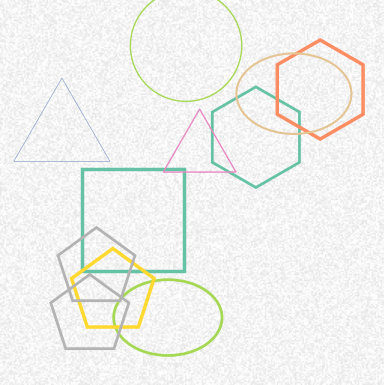[{"shape": "square", "thickness": 2.5, "radius": 0.67, "center": [0.346, 0.428]}, {"shape": "hexagon", "thickness": 2, "radius": 0.65, "center": [0.665, 0.644]}, {"shape": "hexagon", "thickness": 2.5, "radius": 0.64, "center": [0.832, 0.767]}, {"shape": "triangle", "thickness": 0.5, "radius": 0.72, "center": [0.161, 0.653]}, {"shape": "triangle", "thickness": 1, "radius": 0.55, "center": [0.518, 0.608]}, {"shape": "oval", "thickness": 2, "radius": 0.7, "center": [0.436, 0.175]}, {"shape": "circle", "thickness": 1, "radius": 0.72, "center": [0.483, 0.881]}, {"shape": "pentagon", "thickness": 2.5, "radius": 0.56, "center": [0.293, 0.242]}, {"shape": "oval", "thickness": 1.5, "radius": 0.75, "center": [0.763, 0.757]}, {"shape": "pentagon", "thickness": 2, "radius": 0.53, "center": [0.233, 0.181]}, {"shape": "pentagon", "thickness": 2, "radius": 0.53, "center": [0.251, 0.304]}]